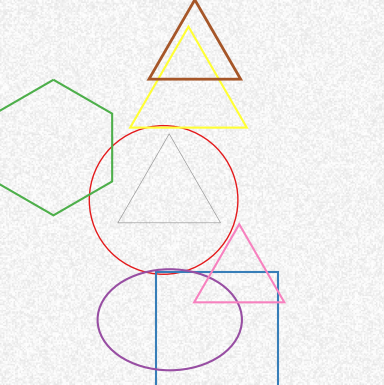[{"shape": "circle", "thickness": 1, "radius": 0.96, "center": [0.425, 0.481]}, {"shape": "square", "thickness": 1.5, "radius": 0.79, "center": [0.564, 0.136]}, {"shape": "hexagon", "thickness": 1.5, "radius": 0.88, "center": [0.139, 0.617]}, {"shape": "oval", "thickness": 1.5, "radius": 0.94, "center": [0.441, 0.169]}, {"shape": "triangle", "thickness": 1.5, "radius": 0.87, "center": [0.49, 0.756]}, {"shape": "triangle", "thickness": 2, "radius": 0.69, "center": [0.506, 0.863]}, {"shape": "triangle", "thickness": 1.5, "radius": 0.68, "center": [0.621, 0.282]}, {"shape": "triangle", "thickness": 0.5, "radius": 0.77, "center": [0.439, 0.498]}]